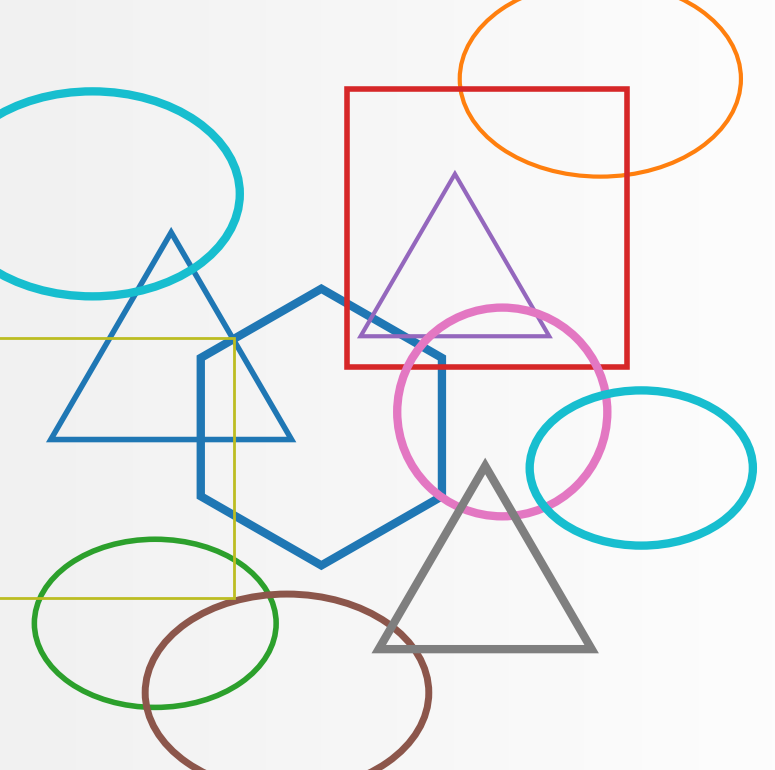[{"shape": "triangle", "thickness": 2, "radius": 0.9, "center": [0.221, 0.519]}, {"shape": "hexagon", "thickness": 3, "radius": 0.9, "center": [0.415, 0.445]}, {"shape": "oval", "thickness": 1.5, "radius": 0.91, "center": [0.775, 0.898]}, {"shape": "oval", "thickness": 2, "radius": 0.78, "center": [0.2, 0.19]}, {"shape": "square", "thickness": 2, "radius": 0.9, "center": [0.629, 0.704]}, {"shape": "triangle", "thickness": 1.5, "radius": 0.7, "center": [0.587, 0.634]}, {"shape": "oval", "thickness": 2.5, "radius": 0.91, "center": [0.37, 0.1]}, {"shape": "circle", "thickness": 3, "radius": 0.68, "center": [0.648, 0.465]}, {"shape": "triangle", "thickness": 3, "radius": 0.79, "center": [0.626, 0.236]}, {"shape": "square", "thickness": 1, "radius": 0.84, "center": [0.133, 0.392]}, {"shape": "oval", "thickness": 3, "radius": 0.72, "center": [0.827, 0.392]}, {"shape": "oval", "thickness": 3, "radius": 0.95, "center": [0.119, 0.748]}]